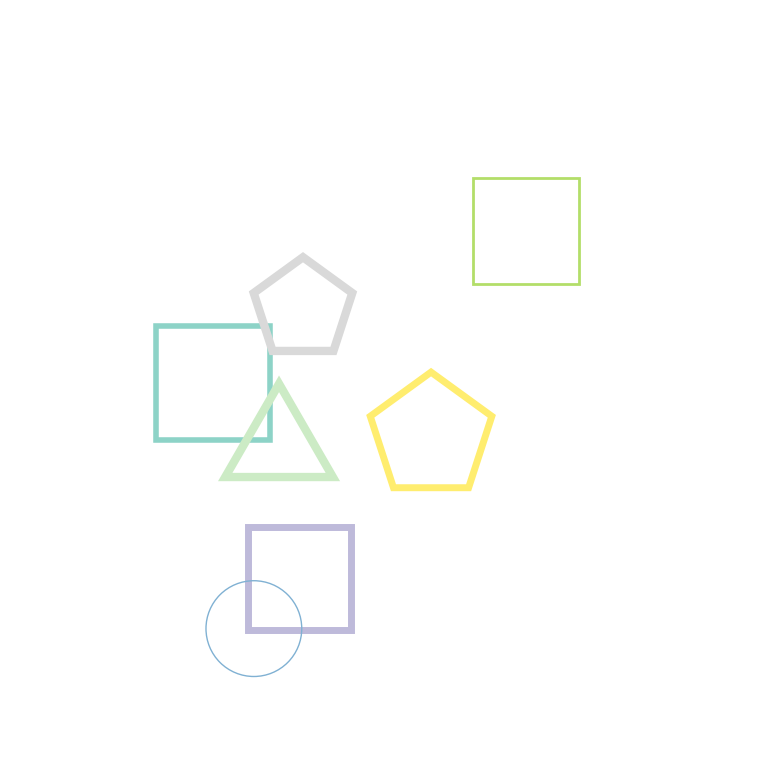[{"shape": "square", "thickness": 2, "radius": 0.37, "center": [0.277, 0.503]}, {"shape": "square", "thickness": 2.5, "radius": 0.34, "center": [0.389, 0.249]}, {"shape": "circle", "thickness": 0.5, "radius": 0.31, "center": [0.33, 0.184]}, {"shape": "square", "thickness": 1, "radius": 0.34, "center": [0.683, 0.701]}, {"shape": "pentagon", "thickness": 3, "radius": 0.34, "center": [0.393, 0.599]}, {"shape": "triangle", "thickness": 3, "radius": 0.4, "center": [0.362, 0.421]}, {"shape": "pentagon", "thickness": 2.5, "radius": 0.41, "center": [0.56, 0.434]}]